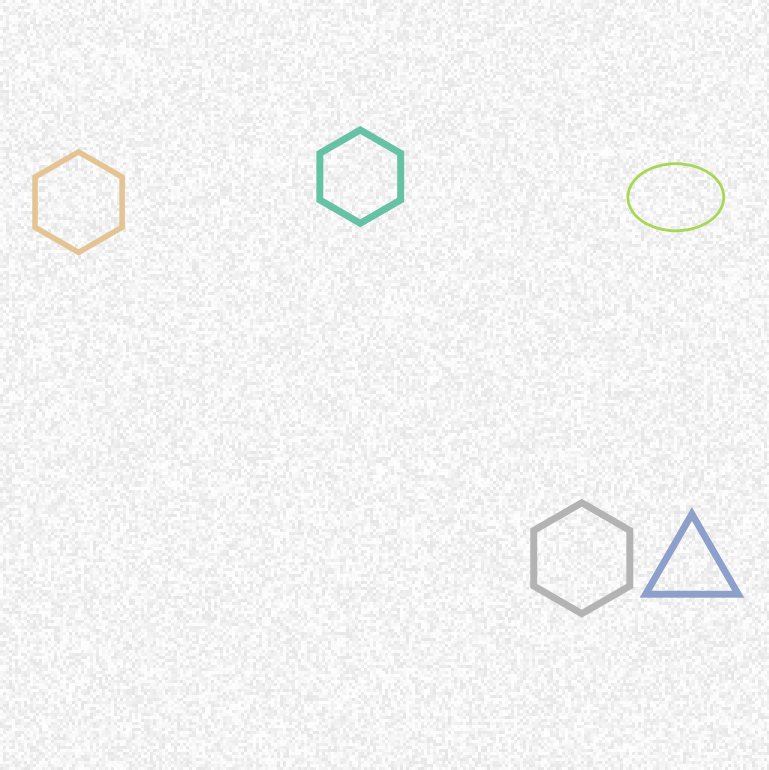[{"shape": "hexagon", "thickness": 2.5, "radius": 0.3, "center": [0.468, 0.771]}, {"shape": "triangle", "thickness": 2.5, "radius": 0.35, "center": [0.899, 0.263]}, {"shape": "oval", "thickness": 1, "radius": 0.31, "center": [0.878, 0.744]}, {"shape": "hexagon", "thickness": 2, "radius": 0.33, "center": [0.102, 0.737]}, {"shape": "hexagon", "thickness": 2.5, "radius": 0.36, "center": [0.756, 0.275]}]